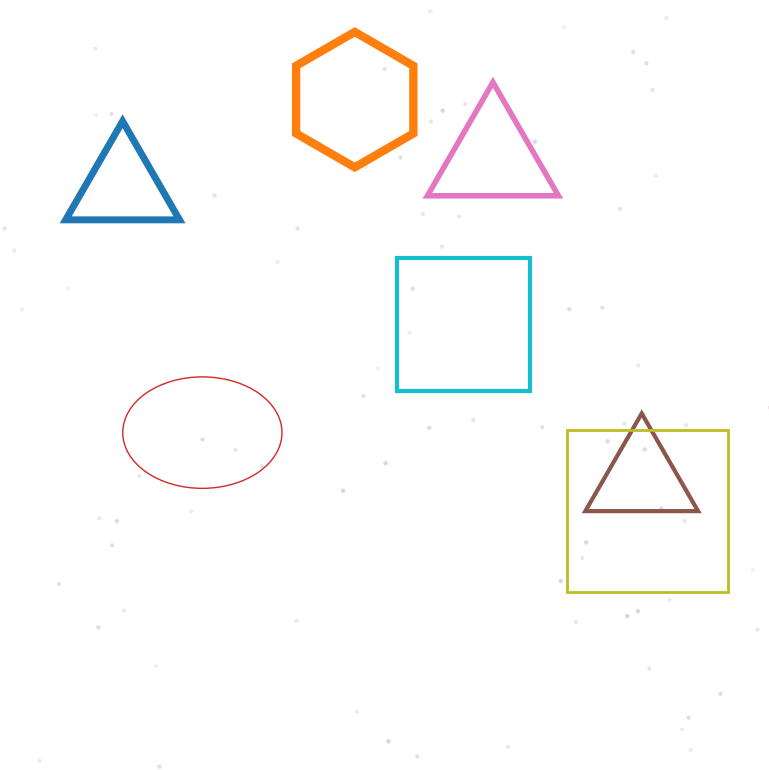[{"shape": "triangle", "thickness": 2.5, "radius": 0.43, "center": [0.159, 0.757]}, {"shape": "hexagon", "thickness": 3, "radius": 0.44, "center": [0.461, 0.871]}, {"shape": "oval", "thickness": 0.5, "radius": 0.52, "center": [0.263, 0.438]}, {"shape": "triangle", "thickness": 1.5, "radius": 0.42, "center": [0.833, 0.378]}, {"shape": "triangle", "thickness": 2, "radius": 0.49, "center": [0.64, 0.795]}, {"shape": "square", "thickness": 1, "radius": 0.52, "center": [0.841, 0.336]}, {"shape": "square", "thickness": 1.5, "radius": 0.43, "center": [0.602, 0.578]}]